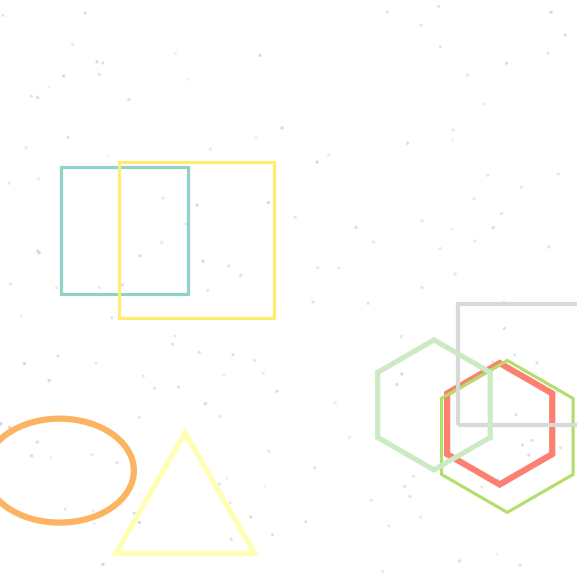[{"shape": "square", "thickness": 1.5, "radius": 0.55, "center": [0.216, 0.601]}, {"shape": "triangle", "thickness": 2.5, "radius": 0.69, "center": [0.32, 0.111]}, {"shape": "hexagon", "thickness": 3, "radius": 0.53, "center": [0.865, 0.265]}, {"shape": "oval", "thickness": 3, "radius": 0.64, "center": [0.103, 0.184]}, {"shape": "hexagon", "thickness": 1.5, "radius": 0.66, "center": [0.878, 0.243]}, {"shape": "square", "thickness": 2, "radius": 0.52, "center": [0.898, 0.368]}, {"shape": "hexagon", "thickness": 2.5, "radius": 0.56, "center": [0.751, 0.298]}, {"shape": "square", "thickness": 1.5, "radius": 0.67, "center": [0.34, 0.584]}]